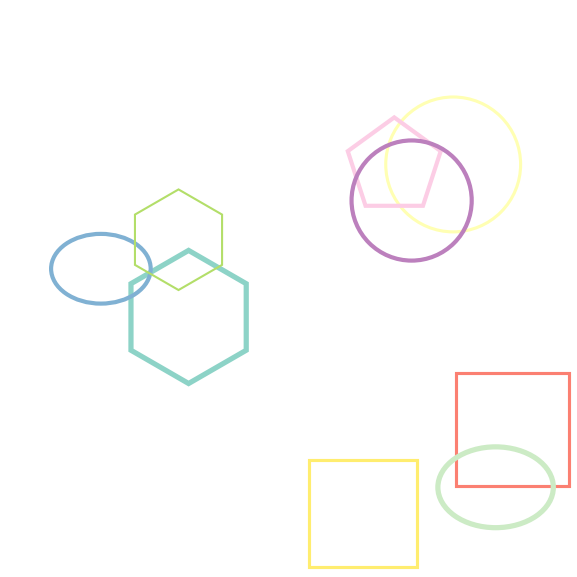[{"shape": "hexagon", "thickness": 2.5, "radius": 0.58, "center": [0.327, 0.45]}, {"shape": "circle", "thickness": 1.5, "radius": 0.58, "center": [0.785, 0.714]}, {"shape": "square", "thickness": 1.5, "radius": 0.49, "center": [0.887, 0.255]}, {"shape": "oval", "thickness": 2, "radius": 0.43, "center": [0.175, 0.534]}, {"shape": "hexagon", "thickness": 1, "radius": 0.44, "center": [0.309, 0.584]}, {"shape": "pentagon", "thickness": 2, "radius": 0.42, "center": [0.683, 0.711]}, {"shape": "circle", "thickness": 2, "radius": 0.52, "center": [0.713, 0.652]}, {"shape": "oval", "thickness": 2.5, "radius": 0.5, "center": [0.858, 0.155]}, {"shape": "square", "thickness": 1.5, "radius": 0.47, "center": [0.629, 0.11]}]